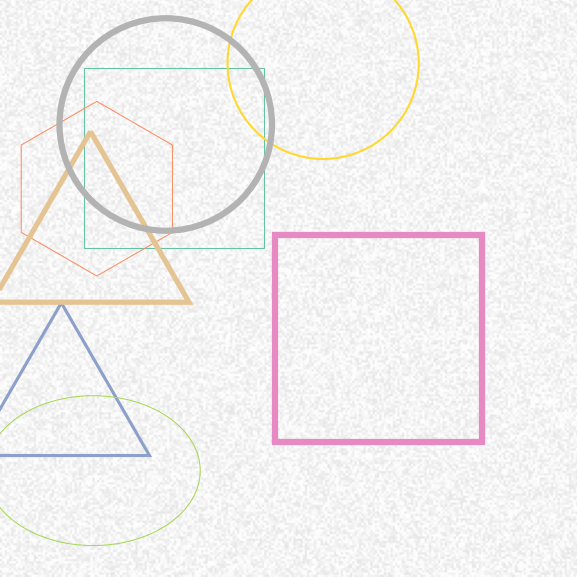[{"shape": "square", "thickness": 0.5, "radius": 0.78, "center": [0.301, 0.725]}, {"shape": "hexagon", "thickness": 0.5, "radius": 0.76, "center": [0.168, 0.672]}, {"shape": "triangle", "thickness": 1.5, "radius": 0.88, "center": [0.106, 0.298]}, {"shape": "square", "thickness": 3, "radius": 0.9, "center": [0.655, 0.413]}, {"shape": "oval", "thickness": 0.5, "radius": 0.93, "center": [0.161, 0.184]}, {"shape": "circle", "thickness": 1, "radius": 0.83, "center": [0.56, 0.889]}, {"shape": "triangle", "thickness": 2.5, "radius": 0.99, "center": [0.157, 0.574]}, {"shape": "circle", "thickness": 3, "radius": 0.92, "center": [0.287, 0.784]}]